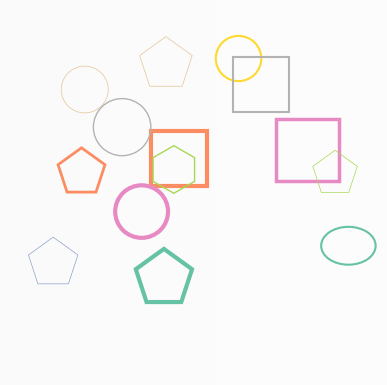[{"shape": "pentagon", "thickness": 3, "radius": 0.38, "center": [0.423, 0.277]}, {"shape": "oval", "thickness": 1.5, "radius": 0.35, "center": [0.899, 0.362]}, {"shape": "square", "thickness": 3, "radius": 0.36, "center": [0.462, 0.589]}, {"shape": "pentagon", "thickness": 2, "radius": 0.32, "center": [0.21, 0.552]}, {"shape": "pentagon", "thickness": 0.5, "radius": 0.34, "center": [0.137, 0.317]}, {"shape": "square", "thickness": 2.5, "radius": 0.41, "center": [0.793, 0.61]}, {"shape": "circle", "thickness": 3, "radius": 0.34, "center": [0.365, 0.45]}, {"shape": "hexagon", "thickness": 1, "radius": 0.31, "center": [0.449, 0.56]}, {"shape": "pentagon", "thickness": 0.5, "radius": 0.3, "center": [0.865, 0.549]}, {"shape": "circle", "thickness": 1.5, "radius": 0.29, "center": [0.616, 0.848]}, {"shape": "circle", "thickness": 0.5, "radius": 0.3, "center": [0.219, 0.767]}, {"shape": "pentagon", "thickness": 0.5, "radius": 0.36, "center": [0.428, 0.834]}, {"shape": "circle", "thickness": 1, "radius": 0.37, "center": [0.315, 0.67]}, {"shape": "square", "thickness": 1.5, "radius": 0.36, "center": [0.673, 0.781]}]